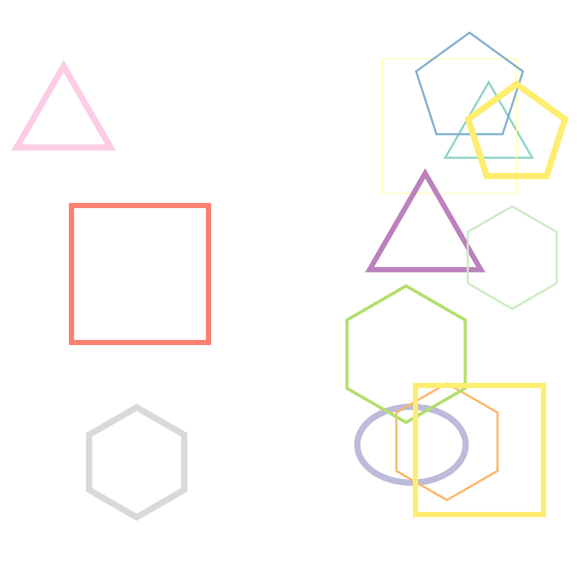[{"shape": "triangle", "thickness": 1, "radius": 0.44, "center": [0.846, 0.77]}, {"shape": "square", "thickness": 0.5, "radius": 0.58, "center": [0.777, 0.782]}, {"shape": "oval", "thickness": 3, "radius": 0.47, "center": [0.712, 0.229]}, {"shape": "square", "thickness": 2.5, "radius": 0.59, "center": [0.242, 0.526]}, {"shape": "pentagon", "thickness": 1, "radius": 0.49, "center": [0.813, 0.845]}, {"shape": "hexagon", "thickness": 1, "radius": 0.51, "center": [0.774, 0.234]}, {"shape": "hexagon", "thickness": 1.5, "radius": 0.59, "center": [0.703, 0.386]}, {"shape": "triangle", "thickness": 3, "radius": 0.47, "center": [0.11, 0.791]}, {"shape": "hexagon", "thickness": 3, "radius": 0.48, "center": [0.237, 0.199]}, {"shape": "triangle", "thickness": 2.5, "radius": 0.56, "center": [0.736, 0.588]}, {"shape": "hexagon", "thickness": 1, "radius": 0.44, "center": [0.887, 0.553]}, {"shape": "pentagon", "thickness": 3, "radius": 0.44, "center": [0.895, 0.765]}, {"shape": "square", "thickness": 2.5, "radius": 0.56, "center": [0.829, 0.221]}]